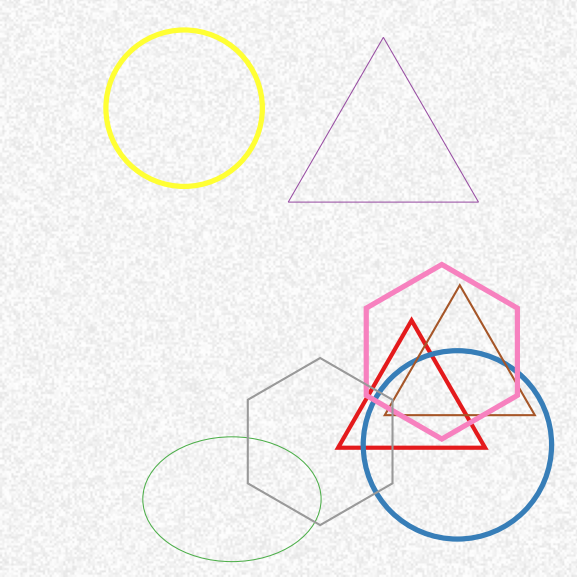[{"shape": "triangle", "thickness": 2, "radius": 0.73, "center": [0.713, 0.297]}, {"shape": "circle", "thickness": 2.5, "radius": 0.82, "center": [0.792, 0.229]}, {"shape": "oval", "thickness": 0.5, "radius": 0.77, "center": [0.402, 0.135]}, {"shape": "triangle", "thickness": 0.5, "radius": 0.95, "center": [0.664, 0.744]}, {"shape": "circle", "thickness": 2.5, "radius": 0.68, "center": [0.319, 0.812]}, {"shape": "triangle", "thickness": 1, "radius": 0.75, "center": [0.796, 0.355]}, {"shape": "hexagon", "thickness": 2.5, "radius": 0.76, "center": [0.765, 0.39]}, {"shape": "hexagon", "thickness": 1, "radius": 0.72, "center": [0.554, 0.235]}]